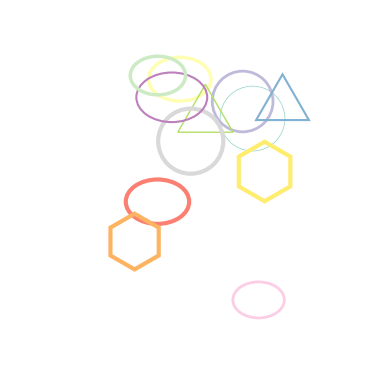[{"shape": "circle", "thickness": 0.5, "radius": 0.42, "center": [0.656, 0.692]}, {"shape": "oval", "thickness": 2.5, "radius": 0.41, "center": [0.467, 0.794]}, {"shape": "circle", "thickness": 2, "radius": 0.39, "center": [0.63, 0.736]}, {"shape": "oval", "thickness": 3, "radius": 0.41, "center": [0.409, 0.476]}, {"shape": "triangle", "thickness": 1.5, "radius": 0.4, "center": [0.734, 0.728]}, {"shape": "hexagon", "thickness": 3, "radius": 0.36, "center": [0.35, 0.373]}, {"shape": "triangle", "thickness": 1, "radius": 0.41, "center": [0.534, 0.698]}, {"shape": "oval", "thickness": 2, "radius": 0.33, "center": [0.672, 0.221]}, {"shape": "circle", "thickness": 3, "radius": 0.42, "center": [0.495, 0.633]}, {"shape": "oval", "thickness": 1.5, "radius": 0.46, "center": [0.446, 0.747]}, {"shape": "oval", "thickness": 2.5, "radius": 0.36, "center": [0.41, 0.804]}, {"shape": "hexagon", "thickness": 3, "radius": 0.39, "center": [0.687, 0.555]}]